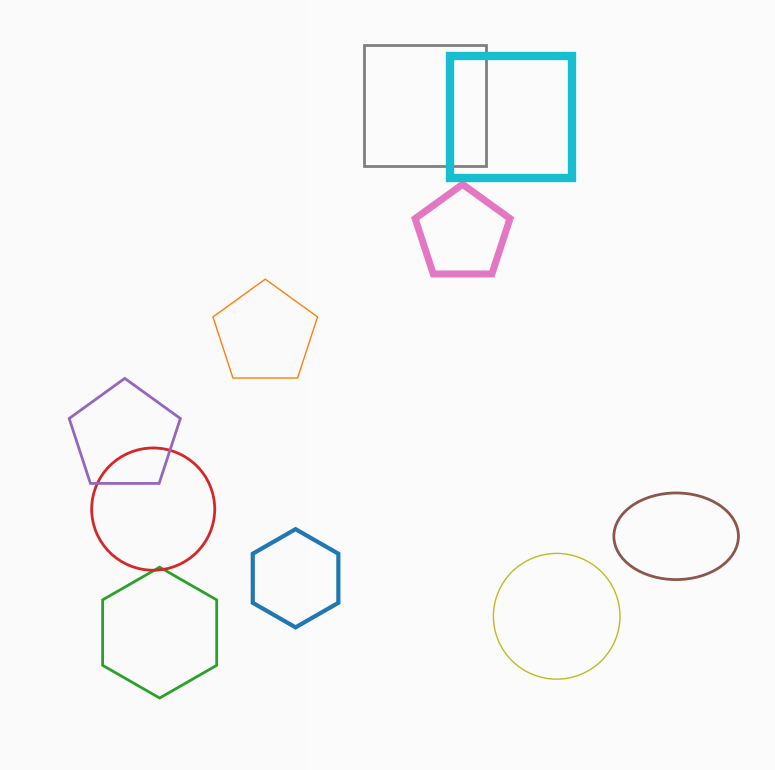[{"shape": "hexagon", "thickness": 1.5, "radius": 0.32, "center": [0.381, 0.249]}, {"shape": "pentagon", "thickness": 0.5, "radius": 0.35, "center": [0.342, 0.566]}, {"shape": "hexagon", "thickness": 1, "radius": 0.42, "center": [0.206, 0.178]}, {"shape": "circle", "thickness": 1, "radius": 0.4, "center": [0.198, 0.339]}, {"shape": "pentagon", "thickness": 1, "radius": 0.38, "center": [0.161, 0.433]}, {"shape": "oval", "thickness": 1, "radius": 0.4, "center": [0.872, 0.304]}, {"shape": "pentagon", "thickness": 2.5, "radius": 0.32, "center": [0.597, 0.696]}, {"shape": "square", "thickness": 1, "radius": 0.39, "center": [0.548, 0.863]}, {"shape": "circle", "thickness": 0.5, "radius": 0.41, "center": [0.718, 0.2]}, {"shape": "square", "thickness": 3, "radius": 0.39, "center": [0.659, 0.848]}]